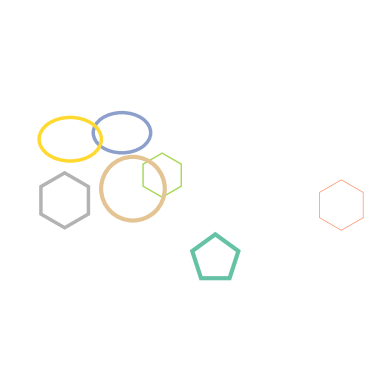[{"shape": "pentagon", "thickness": 3, "radius": 0.32, "center": [0.559, 0.328]}, {"shape": "hexagon", "thickness": 0.5, "radius": 0.33, "center": [0.887, 0.467]}, {"shape": "oval", "thickness": 2.5, "radius": 0.37, "center": [0.317, 0.655]}, {"shape": "hexagon", "thickness": 1, "radius": 0.29, "center": [0.421, 0.545]}, {"shape": "oval", "thickness": 2.5, "radius": 0.4, "center": [0.182, 0.638]}, {"shape": "circle", "thickness": 3, "radius": 0.41, "center": [0.345, 0.51]}, {"shape": "hexagon", "thickness": 2.5, "radius": 0.36, "center": [0.168, 0.48]}]